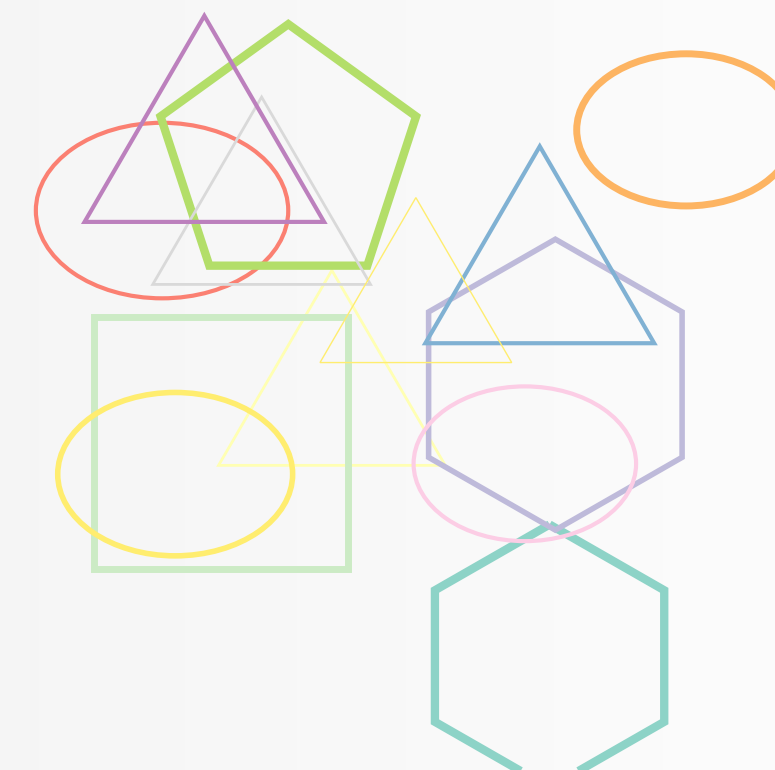[{"shape": "hexagon", "thickness": 3, "radius": 0.85, "center": [0.709, 0.148]}, {"shape": "triangle", "thickness": 1, "radius": 0.84, "center": [0.428, 0.48]}, {"shape": "hexagon", "thickness": 2, "radius": 0.94, "center": [0.717, 0.5]}, {"shape": "oval", "thickness": 1.5, "radius": 0.81, "center": [0.209, 0.727]}, {"shape": "triangle", "thickness": 1.5, "radius": 0.85, "center": [0.696, 0.639]}, {"shape": "oval", "thickness": 2.5, "radius": 0.71, "center": [0.885, 0.831]}, {"shape": "pentagon", "thickness": 3, "radius": 0.87, "center": [0.372, 0.795]}, {"shape": "oval", "thickness": 1.5, "radius": 0.72, "center": [0.677, 0.398]}, {"shape": "triangle", "thickness": 1, "radius": 0.81, "center": [0.338, 0.712]}, {"shape": "triangle", "thickness": 1.5, "radius": 0.89, "center": [0.264, 0.801]}, {"shape": "square", "thickness": 2.5, "radius": 0.82, "center": [0.285, 0.425]}, {"shape": "oval", "thickness": 2, "radius": 0.76, "center": [0.226, 0.384]}, {"shape": "triangle", "thickness": 0.5, "radius": 0.71, "center": [0.537, 0.601]}]